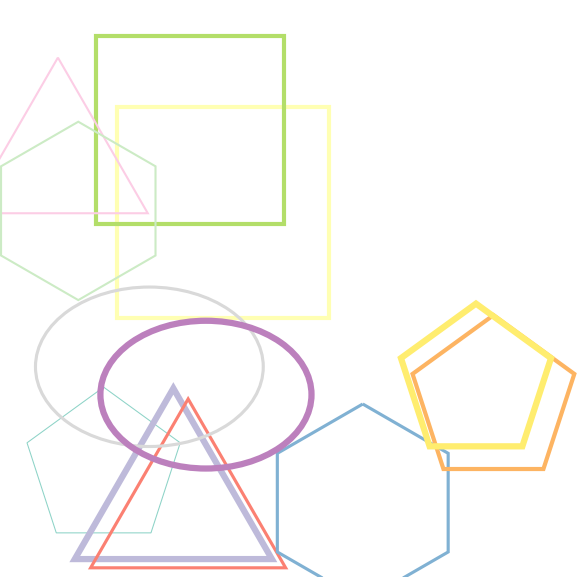[{"shape": "pentagon", "thickness": 0.5, "radius": 0.7, "center": [0.179, 0.189]}, {"shape": "square", "thickness": 2, "radius": 0.92, "center": [0.386, 0.631]}, {"shape": "triangle", "thickness": 3, "radius": 0.99, "center": [0.3, 0.13]}, {"shape": "triangle", "thickness": 1.5, "radius": 0.97, "center": [0.326, 0.113]}, {"shape": "hexagon", "thickness": 1.5, "radius": 0.85, "center": [0.628, 0.129]}, {"shape": "pentagon", "thickness": 2, "radius": 0.74, "center": [0.854, 0.306]}, {"shape": "square", "thickness": 2, "radius": 0.81, "center": [0.329, 0.774]}, {"shape": "triangle", "thickness": 1, "radius": 0.9, "center": [0.1, 0.72]}, {"shape": "oval", "thickness": 1.5, "radius": 0.99, "center": [0.259, 0.364]}, {"shape": "oval", "thickness": 3, "radius": 0.91, "center": [0.357, 0.316]}, {"shape": "hexagon", "thickness": 1, "radius": 0.77, "center": [0.136, 0.634]}, {"shape": "pentagon", "thickness": 3, "radius": 0.68, "center": [0.824, 0.337]}]